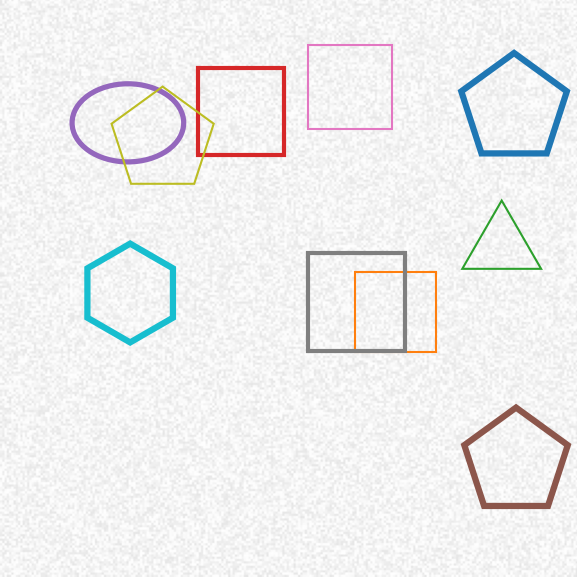[{"shape": "pentagon", "thickness": 3, "radius": 0.48, "center": [0.89, 0.811]}, {"shape": "square", "thickness": 1, "radius": 0.35, "center": [0.684, 0.459]}, {"shape": "triangle", "thickness": 1, "radius": 0.39, "center": [0.869, 0.573]}, {"shape": "square", "thickness": 2, "radius": 0.38, "center": [0.417, 0.806]}, {"shape": "oval", "thickness": 2.5, "radius": 0.48, "center": [0.221, 0.786]}, {"shape": "pentagon", "thickness": 3, "radius": 0.47, "center": [0.894, 0.199]}, {"shape": "square", "thickness": 1, "radius": 0.36, "center": [0.606, 0.849]}, {"shape": "square", "thickness": 2, "radius": 0.42, "center": [0.617, 0.476]}, {"shape": "pentagon", "thickness": 1, "radius": 0.47, "center": [0.282, 0.756]}, {"shape": "hexagon", "thickness": 3, "radius": 0.43, "center": [0.225, 0.492]}]